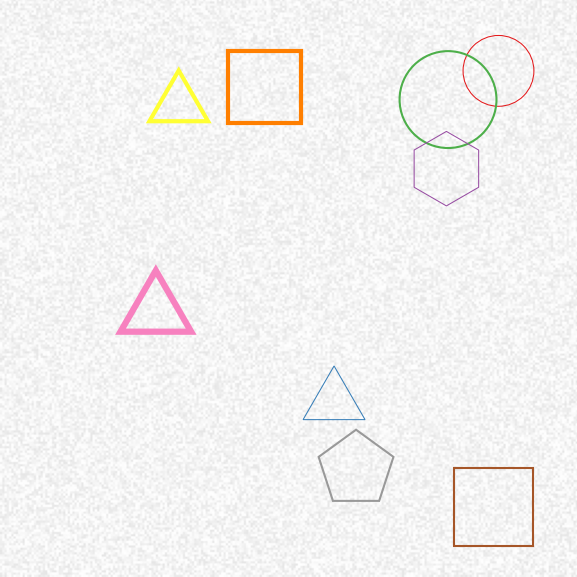[{"shape": "circle", "thickness": 0.5, "radius": 0.31, "center": [0.863, 0.876]}, {"shape": "triangle", "thickness": 0.5, "radius": 0.31, "center": [0.578, 0.303]}, {"shape": "circle", "thickness": 1, "radius": 0.42, "center": [0.776, 0.827]}, {"shape": "hexagon", "thickness": 0.5, "radius": 0.32, "center": [0.773, 0.707]}, {"shape": "square", "thickness": 2, "radius": 0.31, "center": [0.458, 0.849]}, {"shape": "triangle", "thickness": 2, "radius": 0.29, "center": [0.309, 0.819]}, {"shape": "square", "thickness": 1, "radius": 0.34, "center": [0.854, 0.121]}, {"shape": "triangle", "thickness": 3, "radius": 0.35, "center": [0.27, 0.46]}, {"shape": "pentagon", "thickness": 1, "radius": 0.34, "center": [0.617, 0.187]}]